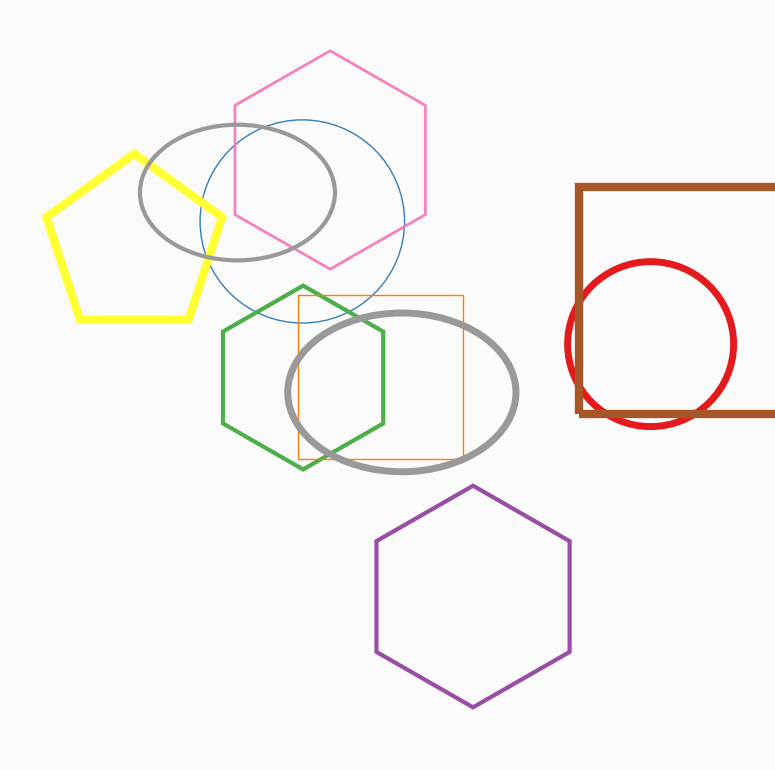[{"shape": "circle", "thickness": 2.5, "radius": 0.54, "center": [0.84, 0.553]}, {"shape": "circle", "thickness": 0.5, "radius": 0.66, "center": [0.39, 0.712]}, {"shape": "hexagon", "thickness": 1.5, "radius": 0.6, "center": [0.391, 0.51]}, {"shape": "hexagon", "thickness": 1.5, "radius": 0.72, "center": [0.61, 0.225]}, {"shape": "square", "thickness": 0.5, "radius": 0.53, "center": [0.491, 0.51]}, {"shape": "pentagon", "thickness": 3, "radius": 0.6, "center": [0.173, 0.681]}, {"shape": "square", "thickness": 3, "radius": 0.74, "center": [0.895, 0.61]}, {"shape": "hexagon", "thickness": 1, "radius": 0.71, "center": [0.426, 0.792]}, {"shape": "oval", "thickness": 2.5, "radius": 0.74, "center": [0.518, 0.49]}, {"shape": "oval", "thickness": 1.5, "radius": 0.63, "center": [0.306, 0.75]}]